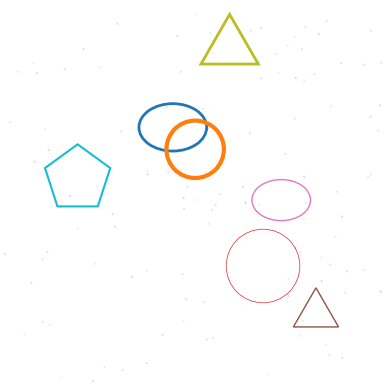[{"shape": "oval", "thickness": 2, "radius": 0.44, "center": [0.449, 0.669]}, {"shape": "circle", "thickness": 3, "radius": 0.37, "center": [0.507, 0.612]}, {"shape": "circle", "thickness": 0.5, "radius": 0.48, "center": [0.683, 0.309]}, {"shape": "triangle", "thickness": 1, "radius": 0.34, "center": [0.821, 0.185]}, {"shape": "oval", "thickness": 1, "radius": 0.38, "center": [0.73, 0.48]}, {"shape": "triangle", "thickness": 2, "radius": 0.43, "center": [0.596, 0.877]}, {"shape": "pentagon", "thickness": 1.5, "radius": 0.45, "center": [0.202, 0.536]}]